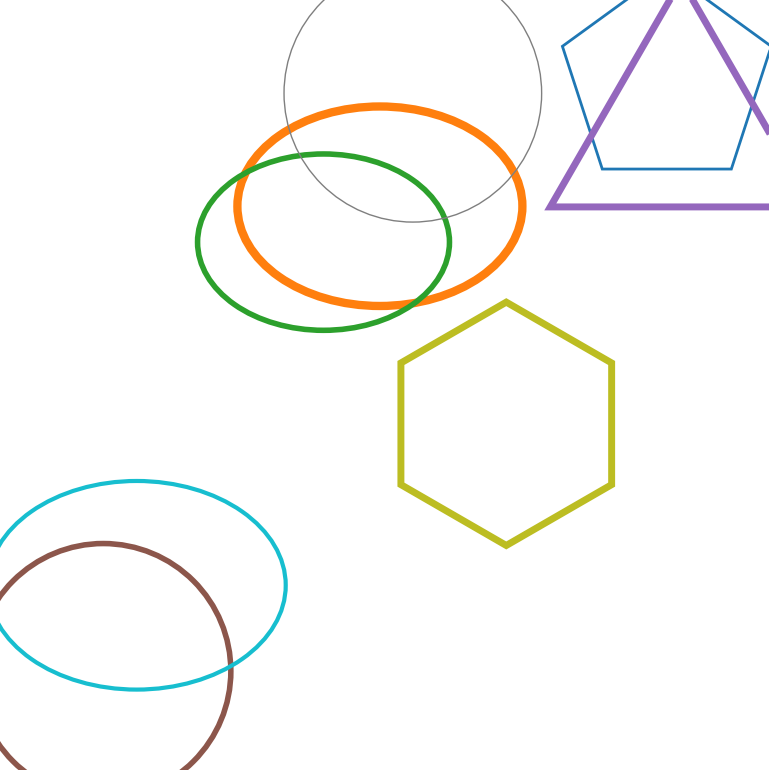[{"shape": "pentagon", "thickness": 1, "radius": 0.71, "center": [0.866, 0.896]}, {"shape": "oval", "thickness": 3, "radius": 0.93, "center": [0.493, 0.732]}, {"shape": "oval", "thickness": 2, "radius": 0.82, "center": [0.42, 0.686]}, {"shape": "triangle", "thickness": 2.5, "radius": 0.98, "center": [0.885, 0.829]}, {"shape": "circle", "thickness": 2, "radius": 0.83, "center": [0.134, 0.128]}, {"shape": "circle", "thickness": 0.5, "radius": 0.84, "center": [0.536, 0.879]}, {"shape": "hexagon", "thickness": 2.5, "radius": 0.79, "center": [0.657, 0.45]}, {"shape": "oval", "thickness": 1.5, "radius": 0.97, "center": [0.178, 0.24]}]